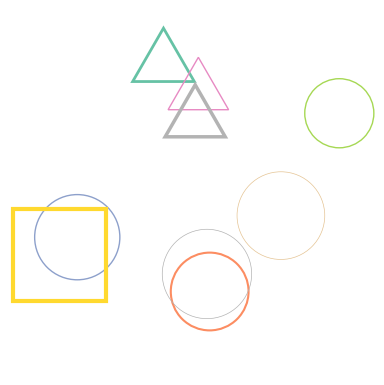[{"shape": "triangle", "thickness": 2, "radius": 0.46, "center": [0.425, 0.834]}, {"shape": "circle", "thickness": 1.5, "radius": 0.51, "center": [0.545, 0.243]}, {"shape": "circle", "thickness": 1, "radius": 0.55, "center": [0.201, 0.384]}, {"shape": "triangle", "thickness": 1, "radius": 0.45, "center": [0.515, 0.76]}, {"shape": "circle", "thickness": 1, "radius": 0.45, "center": [0.881, 0.706]}, {"shape": "square", "thickness": 3, "radius": 0.6, "center": [0.155, 0.337]}, {"shape": "circle", "thickness": 0.5, "radius": 0.57, "center": [0.73, 0.44]}, {"shape": "triangle", "thickness": 2.5, "radius": 0.45, "center": [0.507, 0.69]}, {"shape": "circle", "thickness": 0.5, "radius": 0.58, "center": [0.538, 0.288]}]